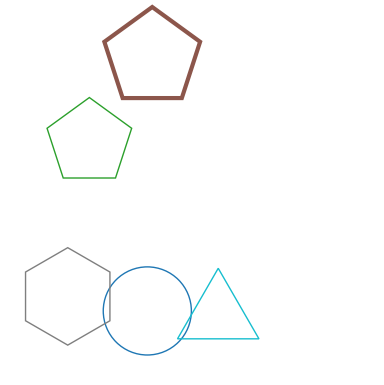[{"shape": "circle", "thickness": 1, "radius": 0.57, "center": [0.383, 0.192]}, {"shape": "pentagon", "thickness": 1, "radius": 0.58, "center": [0.232, 0.631]}, {"shape": "pentagon", "thickness": 3, "radius": 0.65, "center": [0.395, 0.851]}, {"shape": "hexagon", "thickness": 1, "radius": 0.63, "center": [0.176, 0.23]}, {"shape": "triangle", "thickness": 1, "radius": 0.61, "center": [0.567, 0.181]}]